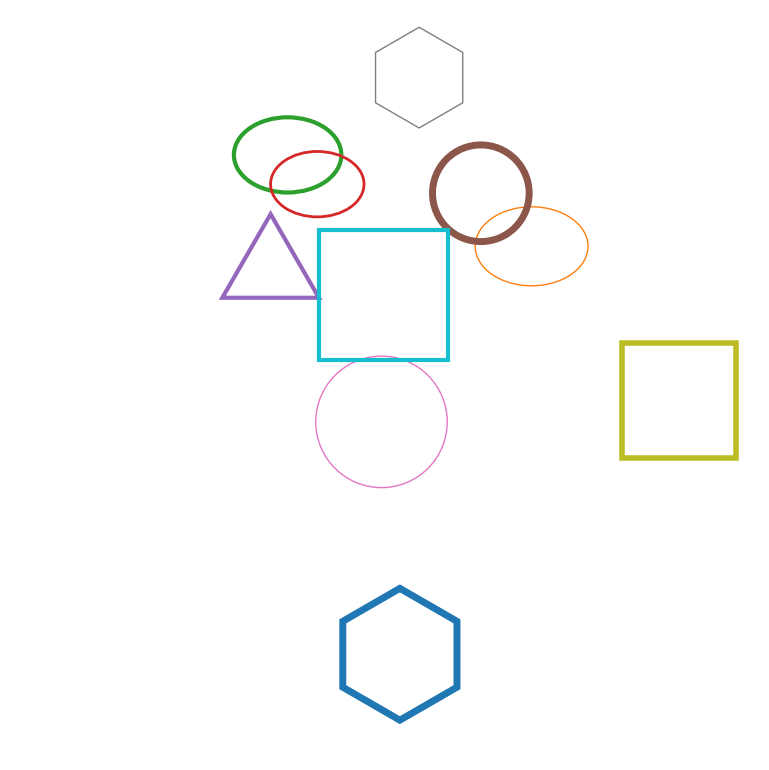[{"shape": "hexagon", "thickness": 2.5, "radius": 0.43, "center": [0.519, 0.15]}, {"shape": "oval", "thickness": 0.5, "radius": 0.37, "center": [0.69, 0.68]}, {"shape": "oval", "thickness": 1.5, "radius": 0.35, "center": [0.374, 0.799]}, {"shape": "oval", "thickness": 1, "radius": 0.3, "center": [0.412, 0.761]}, {"shape": "triangle", "thickness": 1.5, "radius": 0.36, "center": [0.351, 0.65]}, {"shape": "circle", "thickness": 2.5, "radius": 0.31, "center": [0.624, 0.749]}, {"shape": "circle", "thickness": 0.5, "radius": 0.43, "center": [0.495, 0.452]}, {"shape": "hexagon", "thickness": 0.5, "radius": 0.33, "center": [0.544, 0.899]}, {"shape": "square", "thickness": 2, "radius": 0.37, "center": [0.882, 0.48]}, {"shape": "square", "thickness": 1.5, "radius": 0.42, "center": [0.498, 0.617]}]